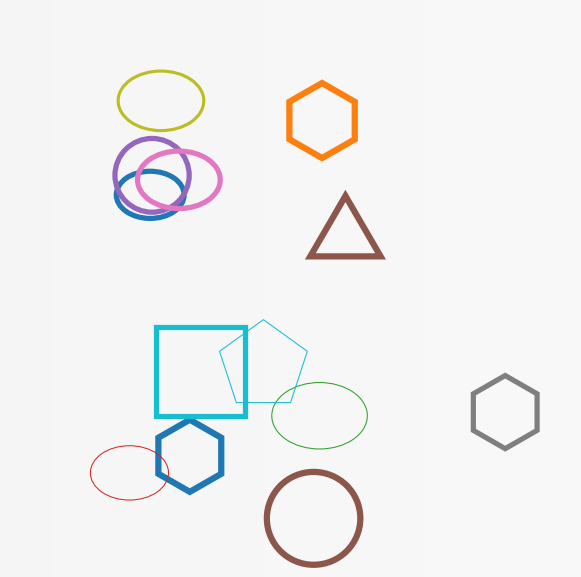[{"shape": "oval", "thickness": 2.5, "radius": 0.29, "center": [0.258, 0.662]}, {"shape": "hexagon", "thickness": 3, "radius": 0.31, "center": [0.327, 0.21]}, {"shape": "hexagon", "thickness": 3, "radius": 0.32, "center": [0.554, 0.79]}, {"shape": "oval", "thickness": 0.5, "radius": 0.41, "center": [0.55, 0.279]}, {"shape": "oval", "thickness": 0.5, "radius": 0.34, "center": [0.223, 0.18]}, {"shape": "circle", "thickness": 2.5, "radius": 0.32, "center": [0.262, 0.696]}, {"shape": "circle", "thickness": 3, "radius": 0.4, "center": [0.54, 0.102]}, {"shape": "triangle", "thickness": 3, "radius": 0.35, "center": [0.594, 0.59]}, {"shape": "oval", "thickness": 2.5, "radius": 0.36, "center": [0.308, 0.688]}, {"shape": "hexagon", "thickness": 2.5, "radius": 0.32, "center": [0.869, 0.286]}, {"shape": "oval", "thickness": 1.5, "radius": 0.37, "center": [0.277, 0.825]}, {"shape": "pentagon", "thickness": 0.5, "radius": 0.4, "center": [0.453, 0.366]}, {"shape": "square", "thickness": 2.5, "radius": 0.38, "center": [0.345, 0.356]}]